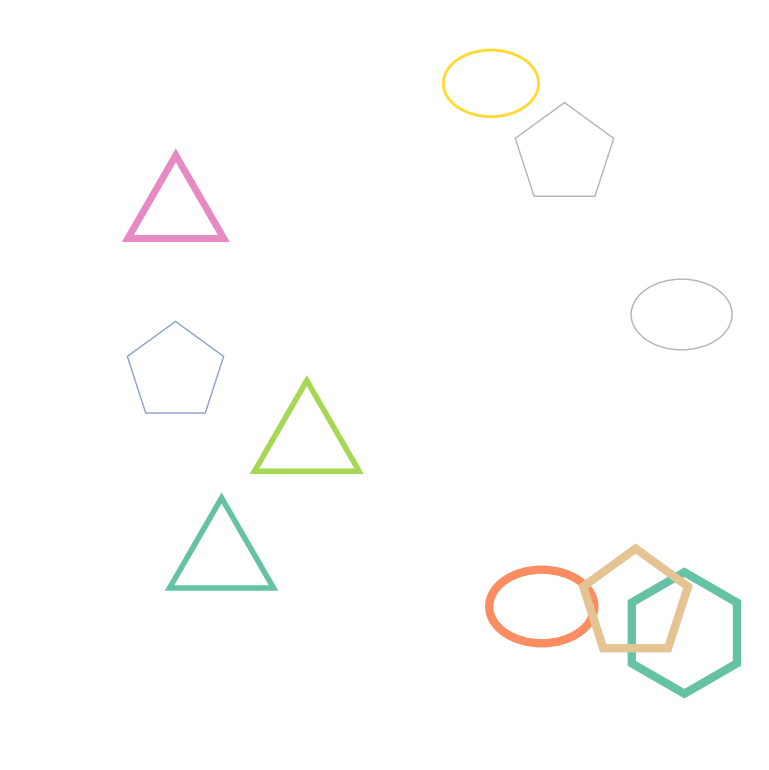[{"shape": "triangle", "thickness": 2, "radius": 0.39, "center": [0.288, 0.275]}, {"shape": "hexagon", "thickness": 3, "radius": 0.39, "center": [0.889, 0.178]}, {"shape": "oval", "thickness": 3, "radius": 0.34, "center": [0.704, 0.212]}, {"shape": "pentagon", "thickness": 0.5, "radius": 0.33, "center": [0.228, 0.517]}, {"shape": "triangle", "thickness": 2.5, "radius": 0.36, "center": [0.228, 0.726]}, {"shape": "triangle", "thickness": 2, "radius": 0.39, "center": [0.398, 0.427]}, {"shape": "oval", "thickness": 1, "radius": 0.31, "center": [0.638, 0.892]}, {"shape": "pentagon", "thickness": 3, "radius": 0.36, "center": [0.826, 0.216]}, {"shape": "oval", "thickness": 0.5, "radius": 0.33, "center": [0.885, 0.592]}, {"shape": "pentagon", "thickness": 0.5, "radius": 0.34, "center": [0.733, 0.8]}]